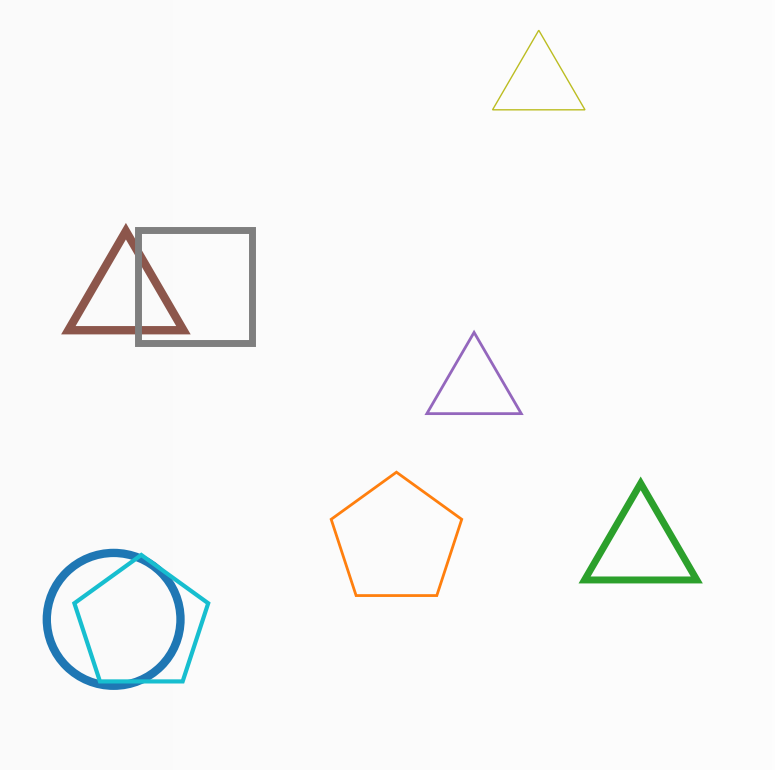[{"shape": "circle", "thickness": 3, "radius": 0.43, "center": [0.147, 0.196]}, {"shape": "pentagon", "thickness": 1, "radius": 0.44, "center": [0.512, 0.298]}, {"shape": "triangle", "thickness": 2.5, "radius": 0.42, "center": [0.827, 0.289]}, {"shape": "triangle", "thickness": 1, "radius": 0.35, "center": [0.612, 0.498]}, {"shape": "triangle", "thickness": 3, "radius": 0.43, "center": [0.162, 0.614]}, {"shape": "square", "thickness": 2.5, "radius": 0.37, "center": [0.251, 0.628]}, {"shape": "triangle", "thickness": 0.5, "radius": 0.34, "center": [0.695, 0.892]}, {"shape": "pentagon", "thickness": 1.5, "radius": 0.45, "center": [0.182, 0.188]}]